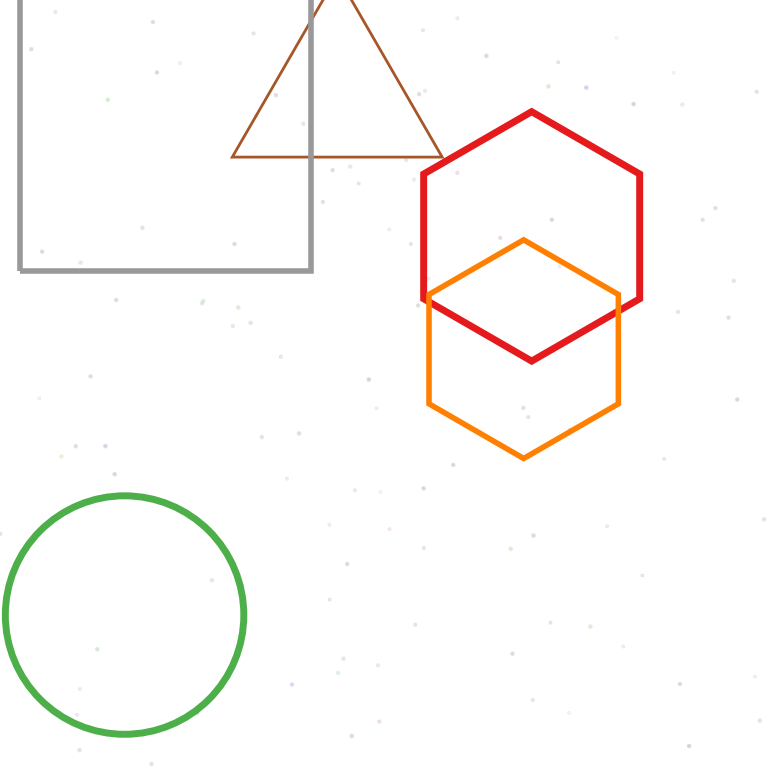[{"shape": "hexagon", "thickness": 2.5, "radius": 0.81, "center": [0.691, 0.693]}, {"shape": "circle", "thickness": 2.5, "radius": 0.77, "center": [0.162, 0.201]}, {"shape": "hexagon", "thickness": 2, "radius": 0.71, "center": [0.68, 0.547]}, {"shape": "triangle", "thickness": 1, "radius": 0.79, "center": [0.438, 0.875]}, {"shape": "square", "thickness": 2, "radius": 0.94, "center": [0.215, 0.836]}]